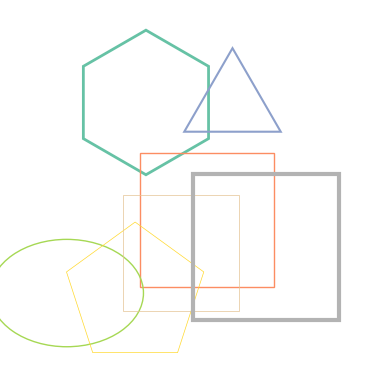[{"shape": "hexagon", "thickness": 2, "radius": 0.94, "center": [0.379, 0.734]}, {"shape": "square", "thickness": 1, "radius": 0.87, "center": [0.537, 0.428]}, {"shape": "triangle", "thickness": 1.5, "radius": 0.72, "center": [0.604, 0.73]}, {"shape": "oval", "thickness": 1, "radius": 1.0, "center": [0.173, 0.239]}, {"shape": "pentagon", "thickness": 0.5, "radius": 0.94, "center": [0.351, 0.236]}, {"shape": "square", "thickness": 0.5, "radius": 0.75, "center": [0.47, 0.343]}, {"shape": "square", "thickness": 3, "radius": 0.94, "center": [0.691, 0.359]}]